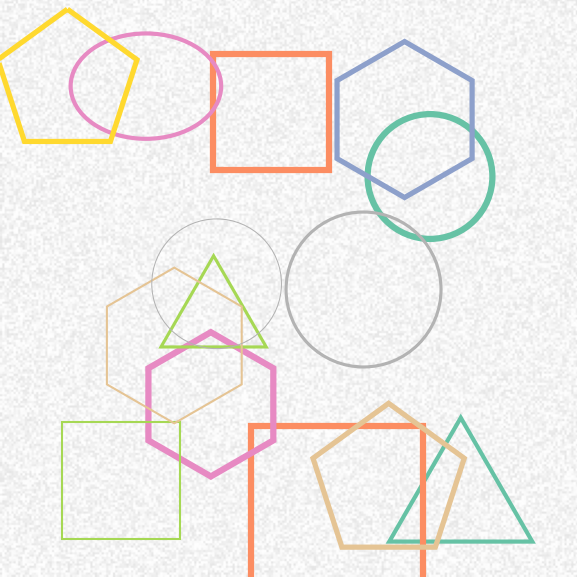[{"shape": "triangle", "thickness": 2, "radius": 0.71, "center": [0.798, 0.133]}, {"shape": "circle", "thickness": 3, "radius": 0.54, "center": [0.745, 0.693]}, {"shape": "square", "thickness": 3, "radius": 0.5, "center": [0.469, 0.805]}, {"shape": "square", "thickness": 3, "radius": 0.75, "center": [0.584, 0.111]}, {"shape": "hexagon", "thickness": 2.5, "radius": 0.68, "center": [0.701, 0.792]}, {"shape": "hexagon", "thickness": 3, "radius": 0.62, "center": [0.365, 0.299]}, {"shape": "oval", "thickness": 2, "radius": 0.65, "center": [0.253, 0.85]}, {"shape": "square", "thickness": 1, "radius": 0.51, "center": [0.21, 0.167]}, {"shape": "triangle", "thickness": 1.5, "radius": 0.53, "center": [0.37, 0.451]}, {"shape": "pentagon", "thickness": 2.5, "radius": 0.63, "center": [0.117, 0.857]}, {"shape": "hexagon", "thickness": 1, "radius": 0.67, "center": [0.302, 0.401]}, {"shape": "pentagon", "thickness": 2.5, "radius": 0.69, "center": [0.673, 0.163]}, {"shape": "circle", "thickness": 1.5, "radius": 0.67, "center": [0.63, 0.498]}, {"shape": "circle", "thickness": 0.5, "radius": 0.56, "center": [0.375, 0.508]}]